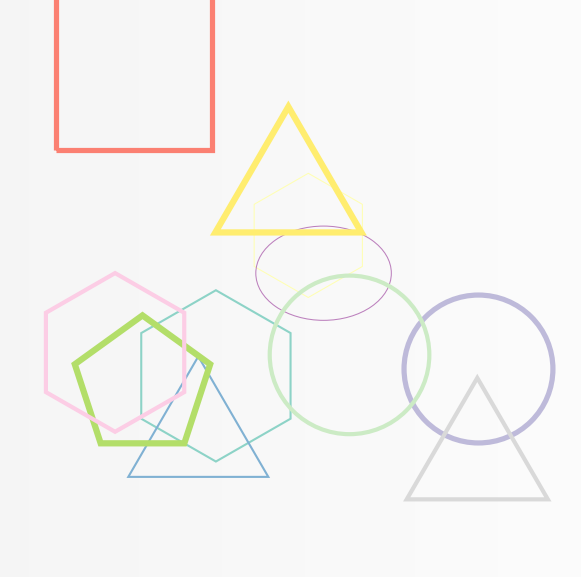[{"shape": "hexagon", "thickness": 1, "radius": 0.74, "center": [0.371, 0.348]}, {"shape": "hexagon", "thickness": 0.5, "radius": 0.54, "center": [0.53, 0.592]}, {"shape": "circle", "thickness": 2.5, "radius": 0.64, "center": [0.823, 0.36]}, {"shape": "square", "thickness": 2.5, "radius": 0.67, "center": [0.23, 0.874]}, {"shape": "triangle", "thickness": 1, "radius": 0.7, "center": [0.341, 0.243]}, {"shape": "pentagon", "thickness": 3, "radius": 0.61, "center": [0.245, 0.331]}, {"shape": "hexagon", "thickness": 2, "radius": 0.69, "center": [0.198, 0.389]}, {"shape": "triangle", "thickness": 2, "radius": 0.7, "center": [0.821, 0.205]}, {"shape": "oval", "thickness": 0.5, "radius": 0.58, "center": [0.557, 0.526]}, {"shape": "circle", "thickness": 2, "radius": 0.69, "center": [0.601, 0.385]}, {"shape": "triangle", "thickness": 3, "radius": 0.73, "center": [0.496, 0.669]}]